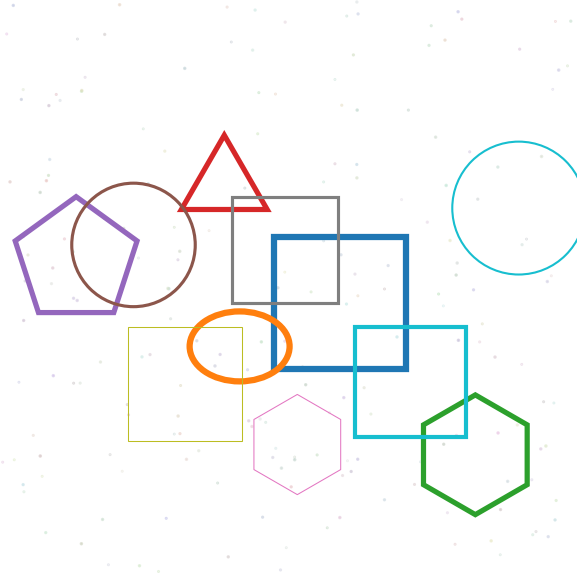[{"shape": "square", "thickness": 3, "radius": 0.57, "center": [0.589, 0.475]}, {"shape": "oval", "thickness": 3, "radius": 0.43, "center": [0.415, 0.399]}, {"shape": "hexagon", "thickness": 2.5, "radius": 0.52, "center": [0.823, 0.212]}, {"shape": "triangle", "thickness": 2.5, "radius": 0.43, "center": [0.388, 0.679]}, {"shape": "pentagon", "thickness": 2.5, "radius": 0.55, "center": [0.132, 0.548]}, {"shape": "circle", "thickness": 1.5, "radius": 0.53, "center": [0.231, 0.575]}, {"shape": "hexagon", "thickness": 0.5, "radius": 0.43, "center": [0.515, 0.229]}, {"shape": "square", "thickness": 1.5, "radius": 0.46, "center": [0.493, 0.566]}, {"shape": "square", "thickness": 0.5, "radius": 0.49, "center": [0.321, 0.334]}, {"shape": "square", "thickness": 2, "radius": 0.48, "center": [0.711, 0.338]}, {"shape": "circle", "thickness": 1, "radius": 0.58, "center": [0.898, 0.639]}]